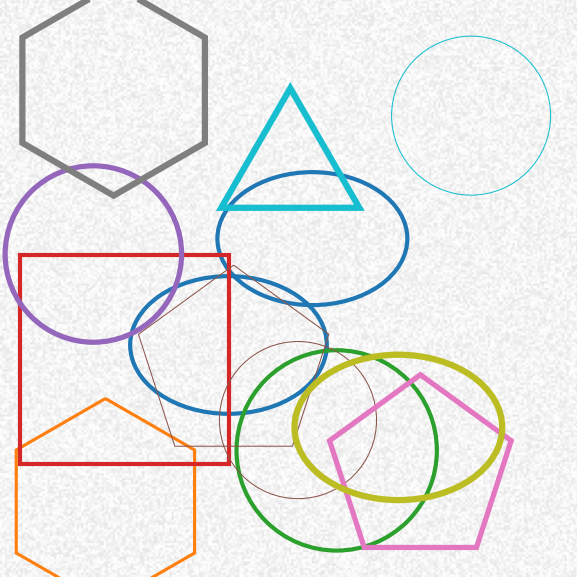[{"shape": "oval", "thickness": 2, "radius": 0.82, "center": [0.541, 0.586]}, {"shape": "oval", "thickness": 2, "radius": 0.85, "center": [0.396, 0.402]}, {"shape": "hexagon", "thickness": 1.5, "radius": 0.89, "center": [0.183, 0.131]}, {"shape": "circle", "thickness": 2, "radius": 0.87, "center": [0.583, 0.219]}, {"shape": "square", "thickness": 2, "radius": 0.9, "center": [0.216, 0.377]}, {"shape": "circle", "thickness": 2.5, "radius": 0.76, "center": [0.162, 0.559]}, {"shape": "circle", "thickness": 0.5, "radius": 0.68, "center": [0.516, 0.272]}, {"shape": "pentagon", "thickness": 0.5, "radius": 0.87, "center": [0.405, 0.367]}, {"shape": "pentagon", "thickness": 2.5, "radius": 0.83, "center": [0.728, 0.185]}, {"shape": "hexagon", "thickness": 3, "radius": 0.91, "center": [0.197, 0.843]}, {"shape": "oval", "thickness": 3, "radius": 0.9, "center": [0.69, 0.259]}, {"shape": "circle", "thickness": 0.5, "radius": 0.69, "center": [0.816, 0.799]}, {"shape": "triangle", "thickness": 3, "radius": 0.69, "center": [0.503, 0.708]}]